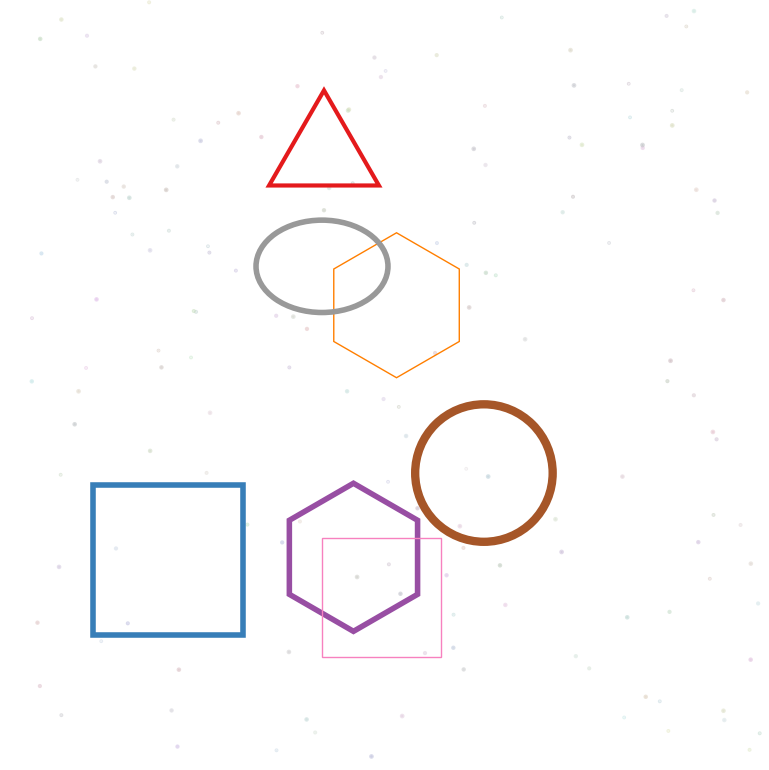[{"shape": "triangle", "thickness": 1.5, "radius": 0.41, "center": [0.421, 0.8]}, {"shape": "square", "thickness": 2, "radius": 0.49, "center": [0.218, 0.273]}, {"shape": "hexagon", "thickness": 2, "radius": 0.48, "center": [0.459, 0.276]}, {"shape": "hexagon", "thickness": 0.5, "radius": 0.47, "center": [0.515, 0.604]}, {"shape": "circle", "thickness": 3, "radius": 0.45, "center": [0.628, 0.386]}, {"shape": "square", "thickness": 0.5, "radius": 0.39, "center": [0.495, 0.224]}, {"shape": "oval", "thickness": 2, "radius": 0.43, "center": [0.418, 0.654]}]